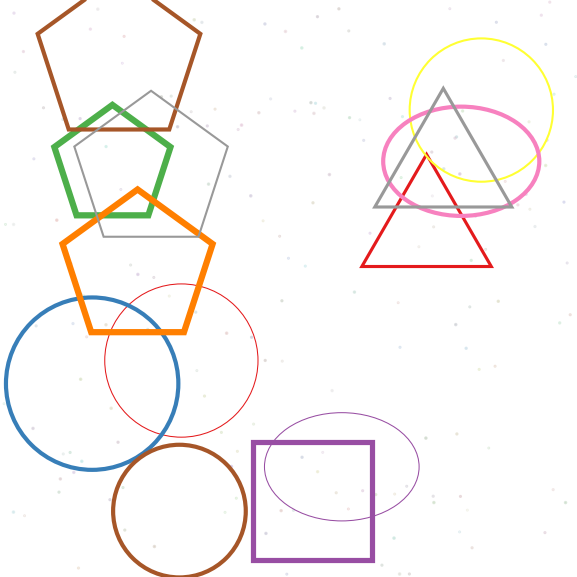[{"shape": "triangle", "thickness": 1.5, "radius": 0.65, "center": [0.739, 0.602]}, {"shape": "circle", "thickness": 0.5, "radius": 0.66, "center": [0.314, 0.375]}, {"shape": "circle", "thickness": 2, "radius": 0.75, "center": [0.16, 0.335]}, {"shape": "pentagon", "thickness": 3, "radius": 0.53, "center": [0.195, 0.712]}, {"shape": "oval", "thickness": 0.5, "radius": 0.67, "center": [0.592, 0.191]}, {"shape": "square", "thickness": 2.5, "radius": 0.51, "center": [0.541, 0.131]}, {"shape": "pentagon", "thickness": 3, "radius": 0.68, "center": [0.238, 0.534]}, {"shape": "circle", "thickness": 1, "radius": 0.62, "center": [0.833, 0.809]}, {"shape": "circle", "thickness": 2, "radius": 0.57, "center": [0.311, 0.114]}, {"shape": "pentagon", "thickness": 2, "radius": 0.74, "center": [0.206, 0.895]}, {"shape": "oval", "thickness": 2, "radius": 0.68, "center": [0.799, 0.72]}, {"shape": "triangle", "thickness": 1.5, "radius": 0.68, "center": [0.768, 0.709]}, {"shape": "pentagon", "thickness": 1, "radius": 0.7, "center": [0.262, 0.702]}]